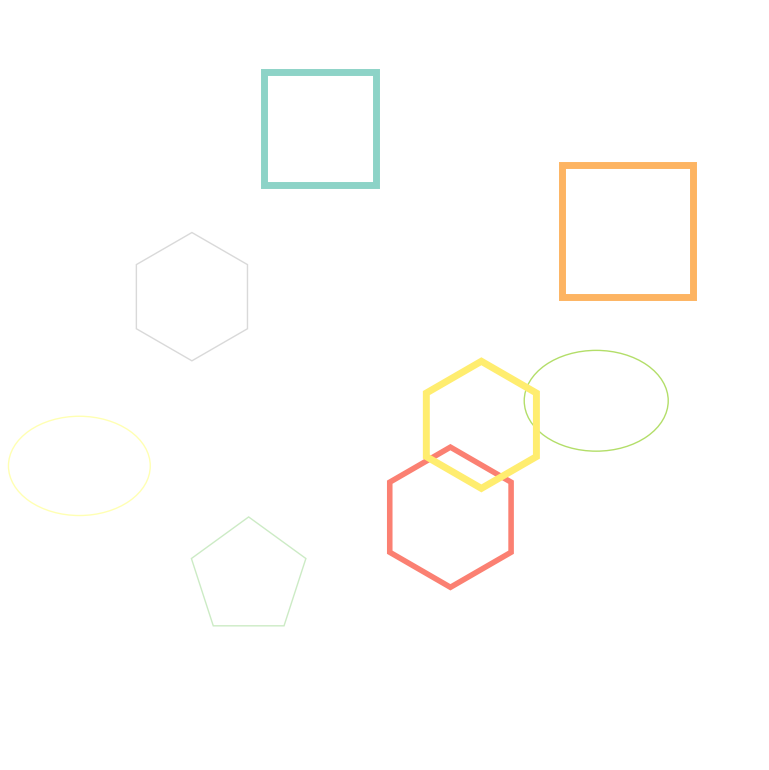[{"shape": "square", "thickness": 2.5, "radius": 0.36, "center": [0.415, 0.833]}, {"shape": "oval", "thickness": 0.5, "radius": 0.46, "center": [0.103, 0.395]}, {"shape": "hexagon", "thickness": 2, "radius": 0.45, "center": [0.585, 0.328]}, {"shape": "square", "thickness": 2.5, "radius": 0.43, "center": [0.814, 0.7]}, {"shape": "oval", "thickness": 0.5, "radius": 0.47, "center": [0.774, 0.48]}, {"shape": "hexagon", "thickness": 0.5, "radius": 0.42, "center": [0.249, 0.615]}, {"shape": "pentagon", "thickness": 0.5, "radius": 0.39, "center": [0.323, 0.25]}, {"shape": "hexagon", "thickness": 2.5, "radius": 0.41, "center": [0.625, 0.448]}]